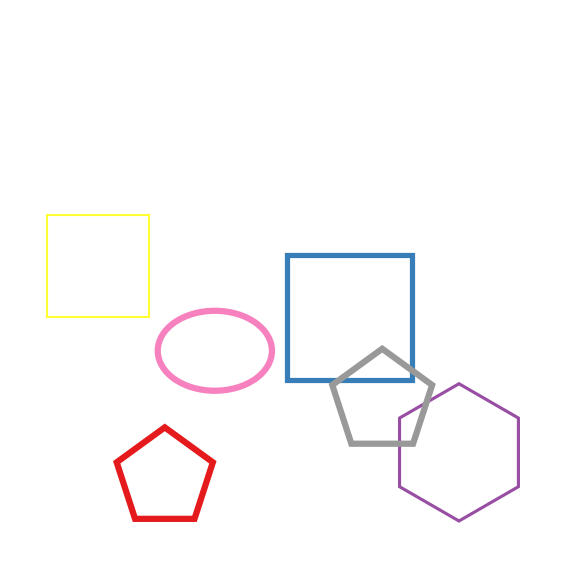[{"shape": "pentagon", "thickness": 3, "radius": 0.44, "center": [0.285, 0.172]}, {"shape": "square", "thickness": 2.5, "radius": 0.54, "center": [0.605, 0.449]}, {"shape": "hexagon", "thickness": 1.5, "radius": 0.59, "center": [0.795, 0.216]}, {"shape": "square", "thickness": 1, "radius": 0.44, "center": [0.169, 0.539]}, {"shape": "oval", "thickness": 3, "radius": 0.49, "center": [0.372, 0.392]}, {"shape": "pentagon", "thickness": 3, "radius": 0.45, "center": [0.662, 0.304]}]